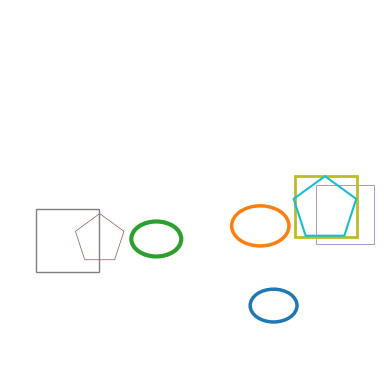[{"shape": "oval", "thickness": 2.5, "radius": 0.3, "center": [0.711, 0.206]}, {"shape": "oval", "thickness": 2.5, "radius": 0.37, "center": [0.676, 0.413]}, {"shape": "oval", "thickness": 3, "radius": 0.32, "center": [0.406, 0.379]}, {"shape": "square", "thickness": 0.5, "radius": 0.38, "center": [0.896, 0.442]}, {"shape": "pentagon", "thickness": 0.5, "radius": 0.33, "center": [0.259, 0.379]}, {"shape": "square", "thickness": 1, "radius": 0.41, "center": [0.176, 0.376]}, {"shape": "square", "thickness": 2, "radius": 0.4, "center": [0.847, 0.464]}, {"shape": "pentagon", "thickness": 1.5, "radius": 0.43, "center": [0.844, 0.457]}]